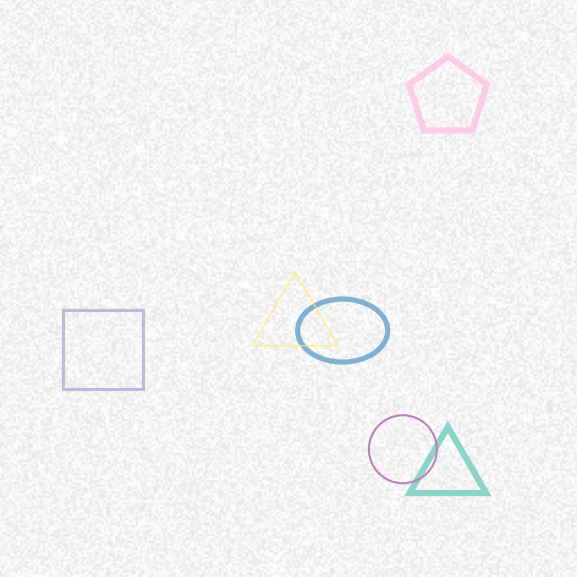[{"shape": "triangle", "thickness": 3, "radius": 0.38, "center": [0.776, 0.184]}, {"shape": "square", "thickness": 1.5, "radius": 0.34, "center": [0.178, 0.393]}, {"shape": "oval", "thickness": 2.5, "radius": 0.39, "center": [0.593, 0.427]}, {"shape": "pentagon", "thickness": 3, "radius": 0.36, "center": [0.776, 0.831]}, {"shape": "circle", "thickness": 1, "radius": 0.29, "center": [0.698, 0.221]}, {"shape": "triangle", "thickness": 0.5, "radius": 0.43, "center": [0.511, 0.443]}]